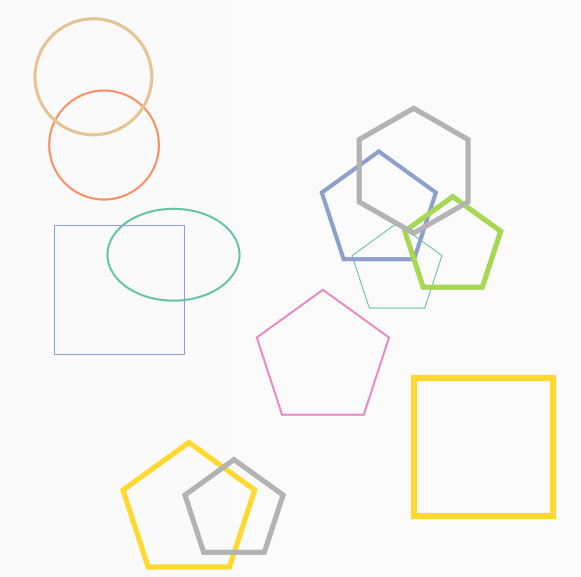[{"shape": "oval", "thickness": 1, "radius": 0.57, "center": [0.298, 0.558]}, {"shape": "pentagon", "thickness": 0.5, "radius": 0.41, "center": [0.683, 0.531]}, {"shape": "circle", "thickness": 1, "radius": 0.47, "center": [0.179, 0.748]}, {"shape": "pentagon", "thickness": 2, "radius": 0.52, "center": [0.652, 0.634]}, {"shape": "square", "thickness": 0.5, "radius": 0.56, "center": [0.204, 0.497]}, {"shape": "pentagon", "thickness": 1, "radius": 0.6, "center": [0.556, 0.378]}, {"shape": "pentagon", "thickness": 2.5, "radius": 0.43, "center": [0.779, 0.572]}, {"shape": "square", "thickness": 3, "radius": 0.6, "center": [0.831, 0.225]}, {"shape": "pentagon", "thickness": 2.5, "radius": 0.6, "center": [0.325, 0.114]}, {"shape": "circle", "thickness": 1.5, "radius": 0.5, "center": [0.161, 0.866]}, {"shape": "hexagon", "thickness": 2.5, "radius": 0.54, "center": [0.712, 0.704]}, {"shape": "pentagon", "thickness": 2.5, "radius": 0.44, "center": [0.403, 0.115]}]